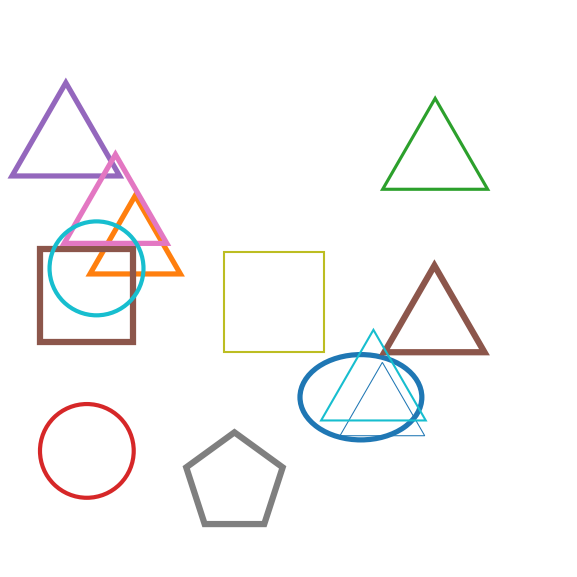[{"shape": "oval", "thickness": 2.5, "radius": 0.53, "center": [0.625, 0.311]}, {"shape": "triangle", "thickness": 0.5, "radius": 0.42, "center": [0.662, 0.287]}, {"shape": "triangle", "thickness": 2.5, "radius": 0.45, "center": [0.234, 0.57]}, {"shape": "triangle", "thickness": 1.5, "radius": 0.52, "center": [0.754, 0.724]}, {"shape": "circle", "thickness": 2, "radius": 0.41, "center": [0.15, 0.218]}, {"shape": "triangle", "thickness": 2.5, "radius": 0.54, "center": [0.114, 0.748]}, {"shape": "triangle", "thickness": 3, "radius": 0.5, "center": [0.752, 0.439]}, {"shape": "square", "thickness": 3, "radius": 0.4, "center": [0.15, 0.488]}, {"shape": "triangle", "thickness": 2.5, "radius": 0.51, "center": [0.2, 0.629]}, {"shape": "pentagon", "thickness": 3, "radius": 0.44, "center": [0.406, 0.163]}, {"shape": "square", "thickness": 1, "radius": 0.43, "center": [0.475, 0.476]}, {"shape": "circle", "thickness": 2, "radius": 0.41, "center": [0.167, 0.534]}, {"shape": "triangle", "thickness": 1, "radius": 0.52, "center": [0.647, 0.323]}]